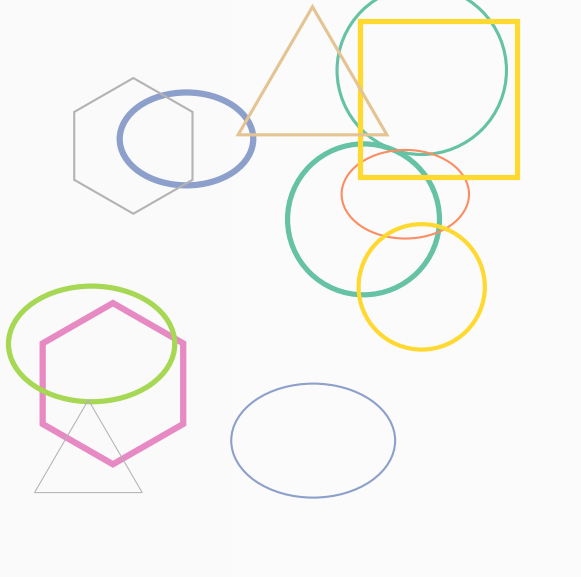[{"shape": "circle", "thickness": 1.5, "radius": 0.73, "center": [0.726, 0.877]}, {"shape": "circle", "thickness": 2.5, "radius": 0.65, "center": [0.625, 0.619]}, {"shape": "oval", "thickness": 1, "radius": 0.55, "center": [0.697, 0.663]}, {"shape": "oval", "thickness": 3, "radius": 0.57, "center": [0.321, 0.759]}, {"shape": "oval", "thickness": 1, "radius": 0.71, "center": [0.539, 0.236]}, {"shape": "hexagon", "thickness": 3, "radius": 0.7, "center": [0.194, 0.335]}, {"shape": "oval", "thickness": 2.5, "radius": 0.72, "center": [0.158, 0.404]}, {"shape": "circle", "thickness": 2, "radius": 0.54, "center": [0.726, 0.502]}, {"shape": "square", "thickness": 2.5, "radius": 0.68, "center": [0.754, 0.828]}, {"shape": "triangle", "thickness": 1.5, "radius": 0.74, "center": [0.538, 0.84]}, {"shape": "hexagon", "thickness": 1, "radius": 0.59, "center": [0.229, 0.747]}, {"shape": "triangle", "thickness": 0.5, "radius": 0.53, "center": [0.152, 0.2]}]